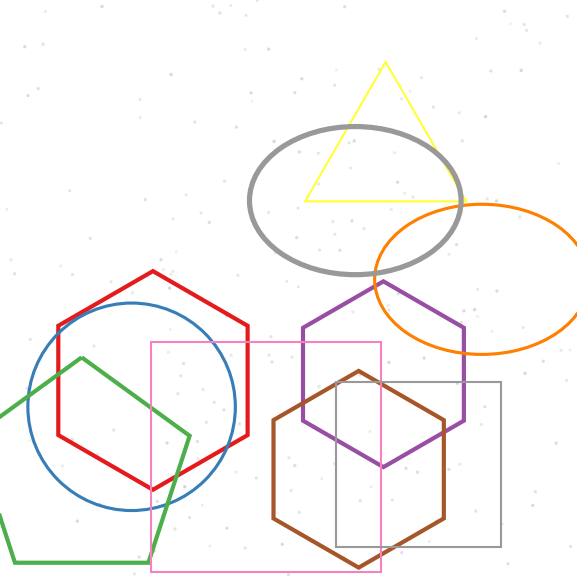[{"shape": "hexagon", "thickness": 2, "radius": 0.95, "center": [0.265, 0.34]}, {"shape": "circle", "thickness": 1.5, "radius": 0.9, "center": [0.228, 0.295]}, {"shape": "pentagon", "thickness": 2, "radius": 0.98, "center": [0.141, 0.184]}, {"shape": "hexagon", "thickness": 2, "radius": 0.8, "center": [0.664, 0.351]}, {"shape": "oval", "thickness": 1.5, "radius": 0.93, "center": [0.834, 0.515]}, {"shape": "triangle", "thickness": 1, "radius": 0.8, "center": [0.668, 0.731]}, {"shape": "hexagon", "thickness": 2, "radius": 0.85, "center": [0.621, 0.187]}, {"shape": "square", "thickness": 1, "radius": 1.0, "center": [0.461, 0.208]}, {"shape": "square", "thickness": 1, "radius": 0.71, "center": [0.724, 0.195]}, {"shape": "oval", "thickness": 2.5, "radius": 0.92, "center": [0.615, 0.652]}]